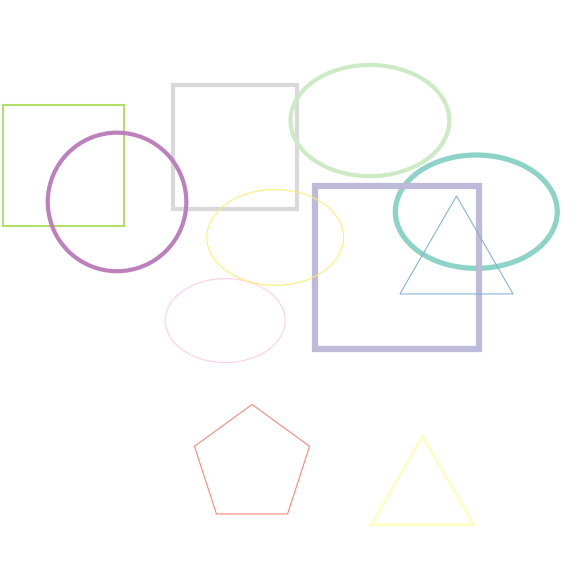[{"shape": "oval", "thickness": 2.5, "radius": 0.7, "center": [0.825, 0.633]}, {"shape": "triangle", "thickness": 1, "radius": 0.51, "center": [0.732, 0.142]}, {"shape": "square", "thickness": 3, "radius": 0.71, "center": [0.688, 0.536]}, {"shape": "pentagon", "thickness": 0.5, "radius": 0.52, "center": [0.436, 0.194]}, {"shape": "triangle", "thickness": 0.5, "radius": 0.57, "center": [0.79, 0.547]}, {"shape": "square", "thickness": 1, "radius": 0.52, "center": [0.109, 0.712]}, {"shape": "oval", "thickness": 0.5, "radius": 0.52, "center": [0.39, 0.444]}, {"shape": "square", "thickness": 2, "radius": 0.54, "center": [0.407, 0.744]}, {"shape": "circle", "thickness": 2, "radius": 0.6, "center": [0.203, 0.649]}, {"shape": "oval", "thickness": 2, "radius": 0.69, "center": [0.641, 0.79]}, {"shape": "oval", "thickness": 0.5, "radius": 0.59, "center": [0.477, 0.588]}]